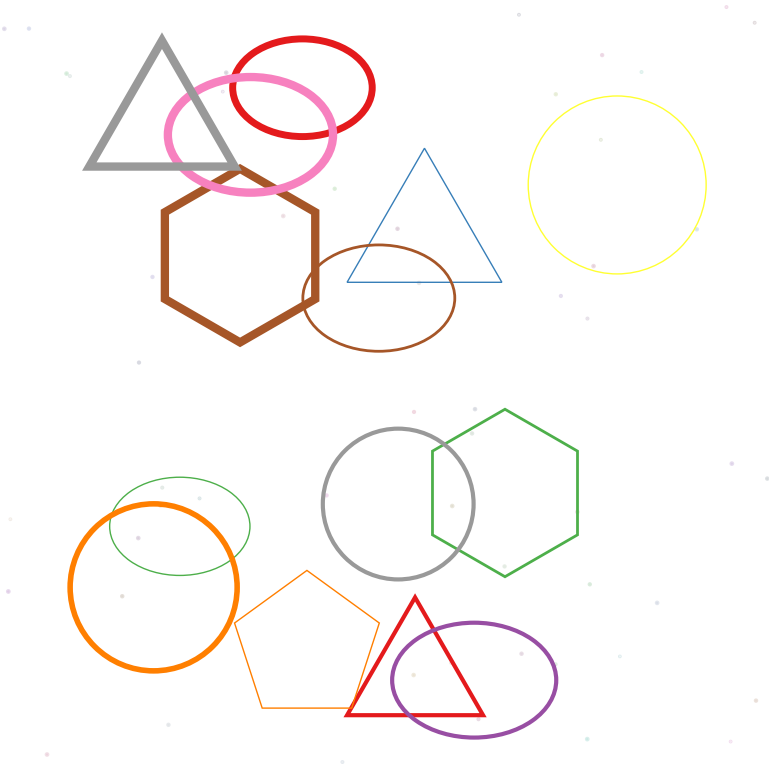[{"shape": "triangle", "thickness": 1.5, "radius": 0.51, "center": [0.539, 0.122]}, {"shape": "oval", "thickness": 2.5, "radius": 0.45, "center": [0.393, 0.886]}, {"shape": "triangle", "thickness": 0.5, "radius": 0.58, "center": [0.551, 0.691]}, {"shape": "oval", "thickness": 0.5, "radius": 0.46, "center": [0.234, 0.316]}, {"shape": "hexagon", "thickness": 1, "radius": 0.54, "center": [0.656, 0.36]}, {"shape": "oval", "thickness": 1.5, "radius": 0.53, "center": [0.616, 0.117]}, {"shape": "circle", "thickness": 2, "radius": 0.54, "center": [0.2, 0.237]}, {"shape": "pentagon", "thickness": 0.5, "radius": 0.49, "center": [0.399, 0.16]}, {"shape": "circle", "thickness": 0.5, "radius": 0.58, "center": [0.802, 0.76]}, {"shape": "hexagon", "thickness": 3, "radius": 0.56, "center": [0.312, 0.668]}, {"shape": "oval", "thickness": 1, "radius": 0.49, "center": [0.492, 0.613]}, {"shape": "oval", "thickness": 3, "radius": 0.54, "center": [0.325, 0.825]}, {"shape": "circle", "thickness": 1.5, "radius": 0.49, "center": [0.517, 0.345]}, {"shape": "triangle", "thickness": 3, "radius": 0.55, "center": [0.21, 0.838]}]